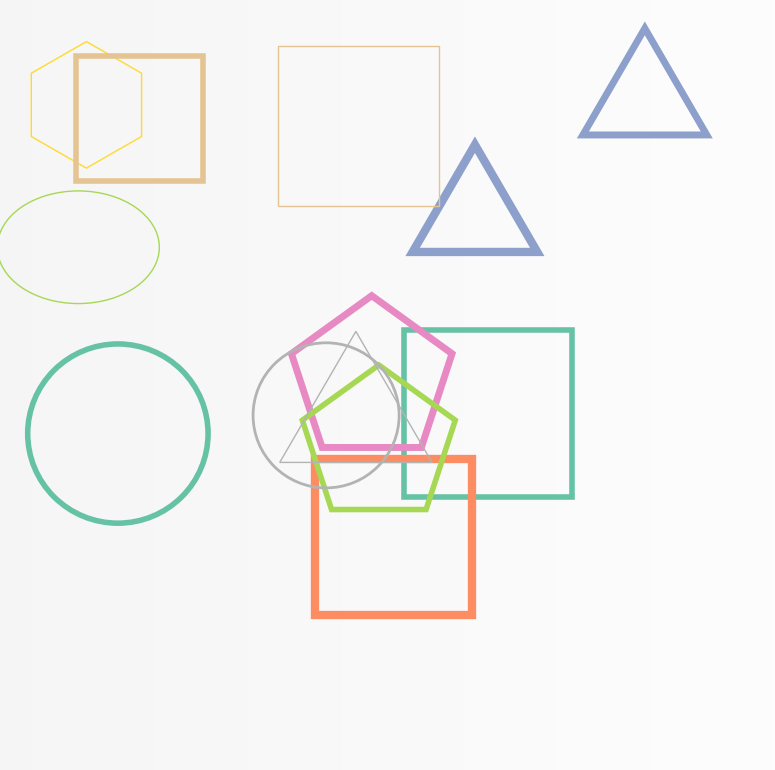[{"shape": "circle", "thickness": 2, "radius": 0.58, "center": [0.152, 0.437]}, {"shape": "square", "thickness": 2, "radius": 0.54, "center": [0.63, 0.463]}, {"shape": "square", "thickness": 3, "radius": 0.51, "center": [0.508, 0.303]}, {"shape": "triangle", "thickness": 2.5, "radius": 0.46, "center": [0.832, 0.871]}, {"shape": "triangle", "thickness": 3, "radius": 0.46, "center": [0.613, 0.719]}, {"shape": "pentagon", "thickness": 2.5, "radius": 0.54, "center": [0.48, 0.507]}, {"shape": "oval", "thickness": 0.5, "radius": 0.52, "center": [0.101, 0.679]}, {"shape": "pentagon", "thickness": 2, "radius": 0.52, "center": [0.489, 0.422]}, {"shape": "hexagon", "thickness": 0.5, "radius": 0.41, "center": [0.112, 0.864]}, {"shape": "square", "thickness": 2, "radius": 0.41, "center": [0.18, 0.846]}, {"shape": "square", "thickness": 0.5, "radius": 0.52, "center": [0.463, 0.837]}, {"shape": "circle", "thickness": 1, "radius": 0.47, "center": [0.421, 0.461]}, {"shape": "triangle", "thickness": 0.5, "radius": 0.57, "center": [0.459, 0.456]}]